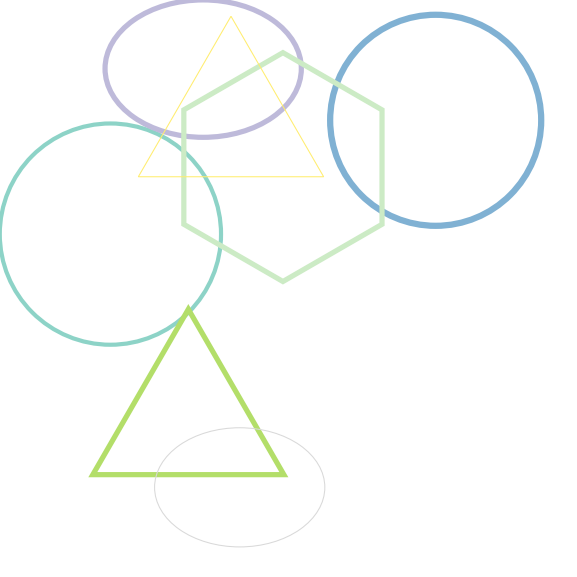[{"shape": "circle", "thickness": 2, "radius": 0.96, "center": [0.191, 0.594]}, {"shape": "oval", "thickness": 2.5, "radius": 0.85, "center": [0.352, 0.88]}, {"shape": "circle", "thickness": 3, "radius": 0.91, "center": [0.754, 0.791]}, {"shape": "triangle", "thickness": 2.5, "radius": 0.95, "center": [0.326, 0.273]}, {"shape": "oval", "thickness": 0.5, "radius": 0.74, "center": [0.415, 0.155]}, {"shape": "hexagon", "thickness": 2.5, "radius": 0.99, "center": [0.49, 0.71]}, {"shape": "triangle", "thickness": 0.5, "radius": 0.93, "center": [0.4, 0.786]}]